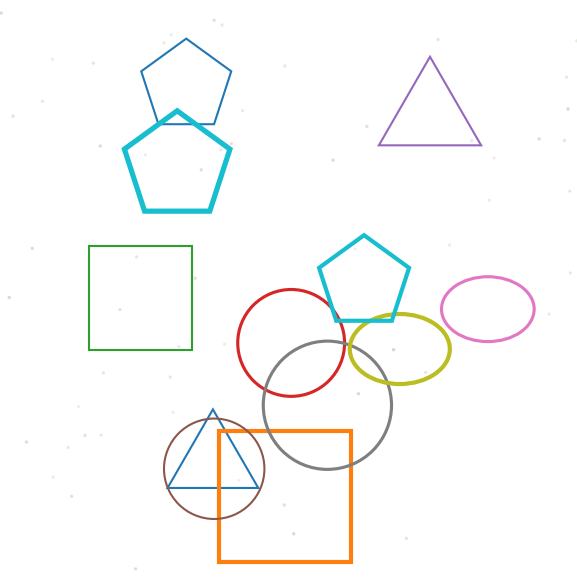[{"shape": "triangle", "thickness": 1, "radius": 0.45, "center": [0.369, 0.2]}, {"shape": "pentagon", "thickness": 1, "radius": 0.41, "center": [0.323, 0.85]}, {"shape": "square", "thickness": 2, "radius": 0.57, "center": [0.494, 0.14]}, {"shape": "square", "thickness": 1, "radius": 0.45, "center": [0.243, 0.483]}, {"shape": "circle", "thickness": 1.5, "radius": 0.46, "center": [0.504, 0.405]}, {"shape": "triangle", "thickness": 1, "radius": 0.51, "center": [0.745, 0.799]}, {"shape": "circle", "thickness": 1, "radius": 0.43, "center": [0.371, 0.187]}, {"shape": "oval", "thickness": 1.5, "radius": 0.4, "center": [0.845, 0.464]}, {"shape": "circle", "thickness": 1.5, "radius": 0.56, "center": [0.567, 0.297]}, {"shape": "oval", "thickness": 2, "radius": 0.43, "center": [0.692, 0.395]}, {"shape": "pentagon", "thickness": 2, "radius": 0.41, "center": [0.63, 0.51]}, {"shape": "pentagon", "thickness": 2.5, "radius": 0.48, "center": [0.307, 0.711]}]